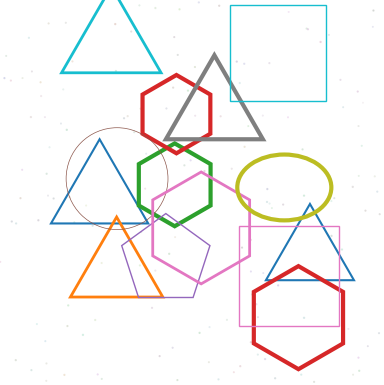[{"shape": "triangle", "thickness": 1.5, "radius": 0.73, "center": [0.259, 0.493]}, {"shape": "triangle", "thickness": 1.5, "radius": 0.66, "center": [0.805, 0.338]}, {"shape": "triangle", "thickness": 2, "radius": 0.69, "center": [0.303, 0.298]}, {"shape": "hexagon", "thickness": 3, "radius": 0.54, "center": [0.454, 0.52]}, {"shape": "hexagon", "thickness": 3, "radius": 0.51, "center": [0.458, 0.704]}, {"shape": "hexagon", "thickness": 3, "radius": 0.67, "center": [0.775, 0.175]}, {"shape": "pentagon", "thickness": 1, "radius": 0.6, "center": [0.431, 0.325]}, {"shape": "circle", "thickness": 0.5, "radius": 0.66, "center": [0.304, 0.536]}, {"shape": "square", "thickness": 1, "radius": 0.65, "center": [0.751, 0.282]}, {"shape": "hexagon", "thickness": 2, "radius": 0.73, "center": [0.523, 0.408]}, {"shape": "triangle", "thickness": 3, "radius": 0.73, "center": [0.557, 0.711]}, {"shape": "oval", "thickness": 3, "radius": 0.61, "center": [0.738, 0.513]}, {"shape": "square", "thickness": 1, "radius": 0.62, "center": [0.722, 0.863]}, {"shape": "triangle", "thickness": 2, "radius": 0.75, "center": [0.289, 0.886]}]